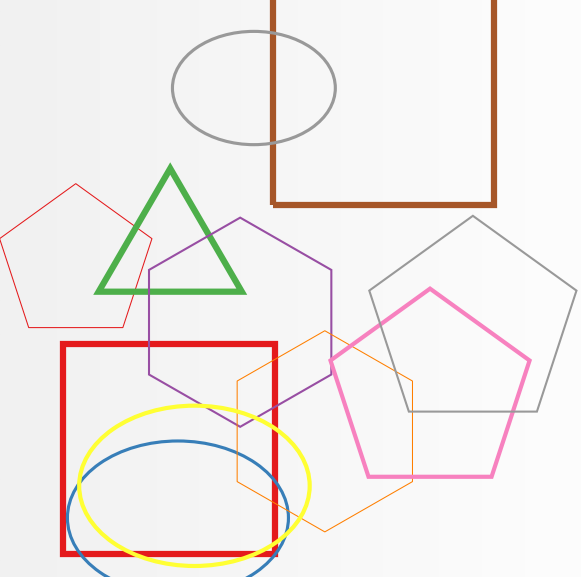[{"shape": "pentagon", "thickness": 0.5, "radius": 0.69, "center": [0.13, 0.543]}, {"shape": "square", "thickness": 3, "radius": 0.91, "center": [0.291, 0.222]}, {"shape": "oval", "thickness": 1.5, "radius": 0.95, "center": [0.306, 0.102]}, {"shape": "triangle", "thickness": 3, "radius": 0.71, "center": [0.293, 0.565]}, {"shape": "hexagon", "thickness": 1, "radius": 0.91, "center": [0.413, 0.441]}, {"shape": "hexagon", "thickness": 0.5, "radius": 0.87, "center": [0.559, 0.252]}, {"shape": "oval", "thickness": 2, "radius": 0.99, "center": [0.335, 0.158]}, {"shape": "square", "thickness": 3, "radius": 0.95, "center": [0.66, 0.835]}, {"shape": "pentagon", "thickness": 2, "radius": 0.9, "center": [0.74, 0.319]}, {"shape": "oval", "thickness": 1.5, "radius": 0.7, "center": [0.437, 0.847]}, {"shape": "pentagon", "thickness": 1, "radius": 0.94, "center": [0.814, 0.438]}]